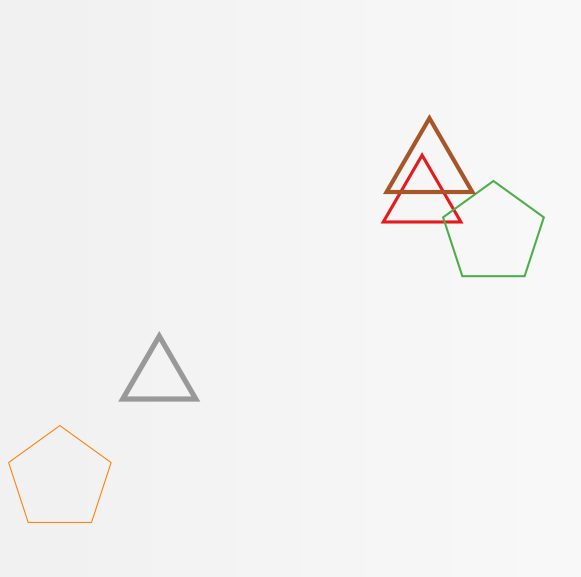[{"shape": "triangle", "thickness": 1.5, "radius": 0.39, "center": [0.726, 0.653]}, {"shape": "pentagon", "thickness": 1, "radius": 0.46, "center": [0.849, 0.595]}, {"shape": "pentagon", "thickness": 0.5, "radius": 0.46, "center": [0.103, 0.17]}, {"shape": "triangle", "thickness": 2, "radius": 0.43, "center": [0.739, 0.709]}, {"shape": "triangle", "thickness": 2.5, "radius": 0.36, "center": [0.274, 0.344]}]